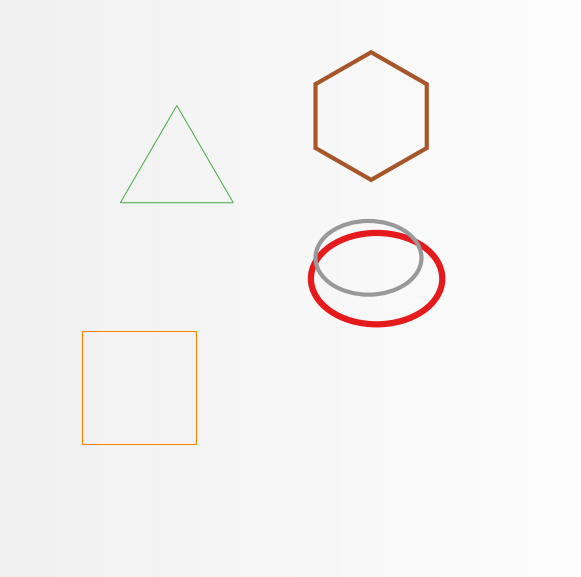[{"shape": "oval", "thickness": 3, "radius": 0.57, "center": [0.648, 0.517]}, {"shape": "triangle", "thickness": 0.5, "radius": 0.56, "center": [0.304, 0.704]}, {"shape": "square", "thickness": 0.5, "radius": 0.49, "center": [0.239, 0.328]}, {"shape": "hexagon", "thickness": 2, "radius": 0.55, "center": [0.638, 0.798]}, {"shape": "oval", "thickness": 2, "radius": 0.46, "center": [0.634, 0.553]}]